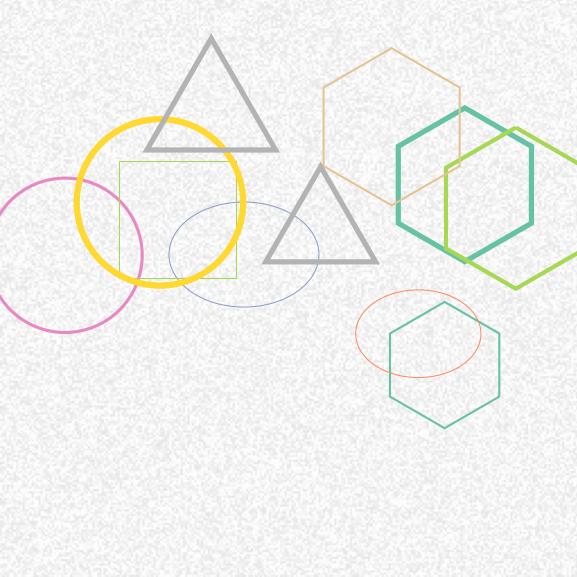[{"shape": "hexagon", "thickness": 2.5, "radius": 0.67, "center": [0.805, 0.679]}, {"shape": "hexagon", "thickness": 1, "radius": 0.55, "center": [0.77, 0.367]}, {"shape": "oval", "thickness": 0.5, "radius": 0.54, "center": [0.724, 0.421]}, {"shape": "oval", "thickness": 0.5, "radius": 0.65, "center": [0.422, 0.558]}, {"shape": "circle", "thickness": 1.5, "radius": 0.67, "center": [0.113, 0.557]}, {"shape": "hexagon", "thickness": 2, "radius": 0.7, "center": [0.893, 0.639]}, {"shape": "square", "thickness": 0.5, "radius": 0.51, "center": [0.308, 0.619]}, {"shape": "circle", "thickness": 3, "radius": 0.72, "center": [0.277, 0.649]}, {"shape": "hexagon", "thickness": 1, "radius": 0.68, "center": [0.678, 0.78]}, {"shape": "triangle", "thickness": 2.5, "radius": 0.64, "center": [0.366, 0.804]}, {"shape": "triangle", "thickness": 2.5, "radius": 0.55, "center": [0.555, 0.601]}]